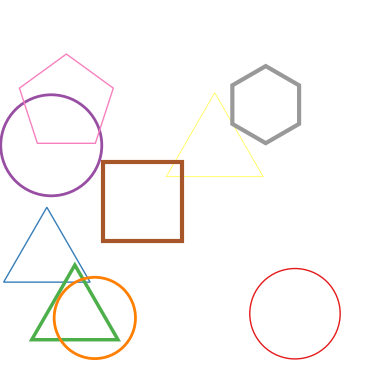[{"shape": "circle", "thickness": 1, "radius": 0.59, "center": [0.766, 0.185]}, {"shape": "triangle", "thickness": 1, "radius": 0.65, "center": [0.122, 0.332]}, {"shape": "triangle", "thickness": 2.5, "radius": 0.65, "center": [0.194, 0.182]}, {"shape": "circle", "thickness": 2, "radius": 0.66, "center": [0.133, 0.623]}, {"shape": "circle", "thickness": 2, "radius": 0.53, "center": [0.246, 0.174]}, {"shape": "triangle", "thickness": 0.5, "radius": 0.73, "center": [0.558, 0.614]}, {"shape": "square", "thickness": 3, "radius": 0.51, "center": [0.371, 0.477]}, {"shape": "pentagon", "thickness": 1, "radius": 0.64, "center": [0.172, 0.731]}, {"shape": "hexagon", "thickness": 3, "radius": 0.5, "center": [0.69, 0.728]}]